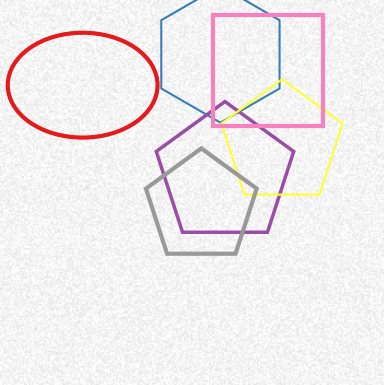[{"shape": "oval", "thickness": 3, "radius": 0.97, "center": [0.215, 0.779]}, {"shape": "hexagon", "thickness": 1.5, "radius": 0.89, "center": [0.573, 0.859]}, {"shape": "pentagon", "thickness": 2.5, "radius": 0.94, "center": [0.584, 0.549]}, {"shape": "pentagon", "thickness": 1.5, "radius": 0.83, "center": [0.732, 0.628]}, {"shape": "square", "thickness": 3, "radius": 0.72, "center": [0.696, 0.817]}, {"shape": "pentagon", "thickness": 3, "radius": 0.76, "center": [0.523, 0.463]}]